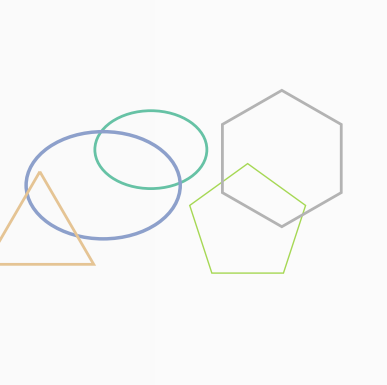[{"shape": "oval", "thickness": 2, "radius": 0.72, "center": [0.389, 0.611]}, {"shape": "oval", "thickness": 2.5, "radius": 0.99, "center": [0.266, 0.519]}, {"shape": "pentagon", "thickness": 1, "radius": 0.79, "center": [0.639, 0.418]}, {"shape": "triangle", "thickness": 2, "radius": 0.8, "center": [0.103, 0.394]}, {"shape": "hexagon", "thickness": 2, "radius": 0.89, "center": [0.727, 0.588]}]